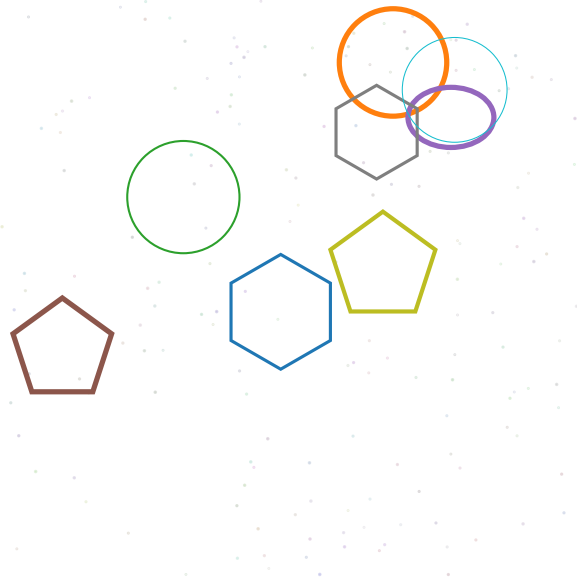[{"shape": "hexagon", "thickness": 1.5, "radius": 0.5, "center": [0.486, 0.459]}, {"shape": "circle", "thickness": 2.5, "radius": 0.47, "center": [0.681, 0.891]}, {"shape": "circle", "thickness": 1, "radius": 0.49, "center": [0.318, 0.658]}, {"shape": "oval", "thickness": 2.5, "radius": 0.37, "center": [0.781, 0.796]}, {"shape": "pentagon", "thickness": 2.5, "radius": 0.45, "center": [0.108, 0.393]}, {"shape": "hexagon", "thickness": 1.5, "radius": 0.41, "center": [0.652, 0.77]}, {"shape": "pentagon", "thickness": 2, "radius": 0.48, "center": [0.663, 0.537]}, {"shape": "circle", "thickness": 0.5, "radius": 0.45, "center": [0.787, 0.844]}]